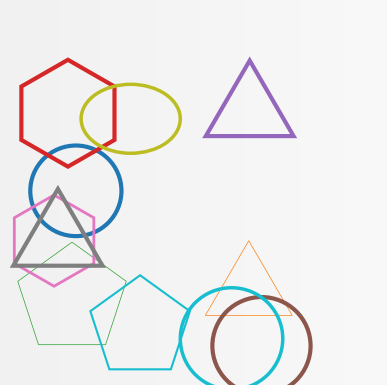[{"shape": "circle", "thickness": 3, "radius": 0.59, "center": [0.196, 0.504]}, {"shape": "triangle", "thickness": 0.5, "radius": 0.65, "center": [0.642, 0.245]}, {"shape": "pentagon", "thickness": 0.5, "radius": 0.74, "center": [0.186, 0.224]}, {"shape": "hexagon", "thickness": 3, "radius": 0.69, "center": [0.175, 0.706]}, {"shape": "triangle", "thickness": 3, "radius": 0.65, "center": [0.644, 0.712]}, {"shape": "circle", "thickness": 3, "radius": 0.63, "center": [0.675, 0.102]}, {"shape": "hexagon", "thickness": 2, "radius": 0.59, "center": [0.14, 0.375]}, {"shape": "triangle", "thickness": 3, "radius": 0.66, "center": [0.149, 0.376]}, {"shape": "oval", "thickness": 2.5, "radius": 0.64, "center": [0.337, 0.691]}, {"shape": "circle", "thickness": 2.5, "radius": 0.66, "center": [0.598, 0.12]}, {"shape": "pentagon", "thickness": 1.5, "radius": 0.68, "center": [0.362, 0.15]}]